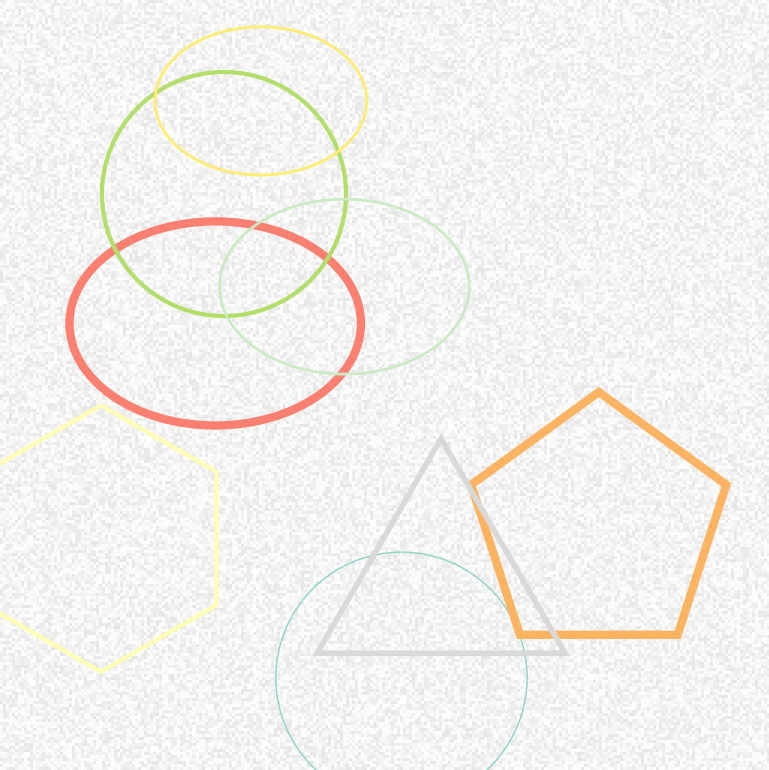[{"shape": "circle", "thickness": 0.5, "radius": 0.82, "center": [0.521, 0.12]}, {"shape": "hexagon", "thickness": 1.5, "radius": 0.87, "center": [0.131, 0.301]}, {"shape": "oval", "thickness": 3, "radius": 0.95, "center": [0.28, 0.58]}, {"shape": "pentagon", "thickness": 3, "radius": 0.87, "center": [0.778, 0.317]}, {"shape": "circle", "thickness": 1.5, "radius": 0.79, "center": [0.291, 0.748]}, {"shape": "triangle", "thickness": 2, "radius": 0.93, "center": [0.573, 0.245]}, {"shape": "oval", "thickness": 1, "radius": 0.81, "center": [0.447, 0.628]}, {"shape": "oval", "thickness": 1, "radius": 0.69, "center": [0.339, 0.869]}]